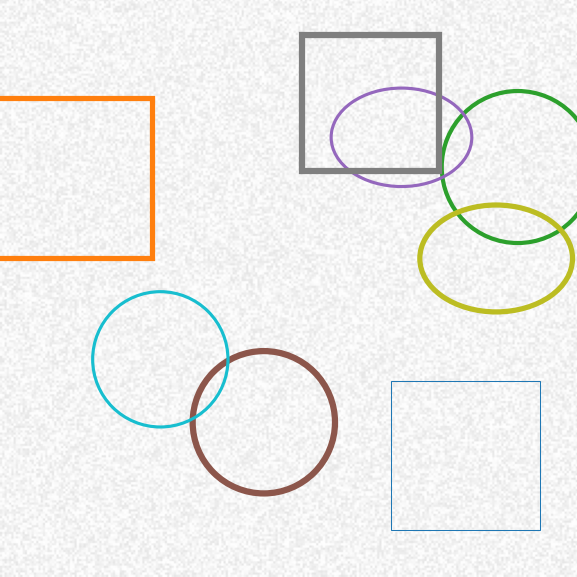[{"shape": "square", "thickness": 0.5, "radius": 0.64, "center": [0.806, 0.21]}, {"shape": "square", "thickness": 2.5, "radius": 0.69, "center": [0.125, 0.692]}, {"shape": "circle", "thickness": 2, "radius": 0.66, "center": [0.897, 0.71]}, {"shape": "oval", "thickness": 1.5, "radius": 0.61, "center": [0.695, 0.761]}, {"shape": "circle", "thickness": 3, "radius": 0.62, "center": [0.457, 0.268]}, {"shape": "square", "thickness": 3, "radius": 0.59, "center": [0.641, 0.821]}, {"shape": "oval", "thickness": 2.5, "radius": 0.66, "center": [0.859, 0.552]}, {"shape": "circle", "thickness": 1.5, "radius": 0.59, "center": [0.278, 0.377]}]